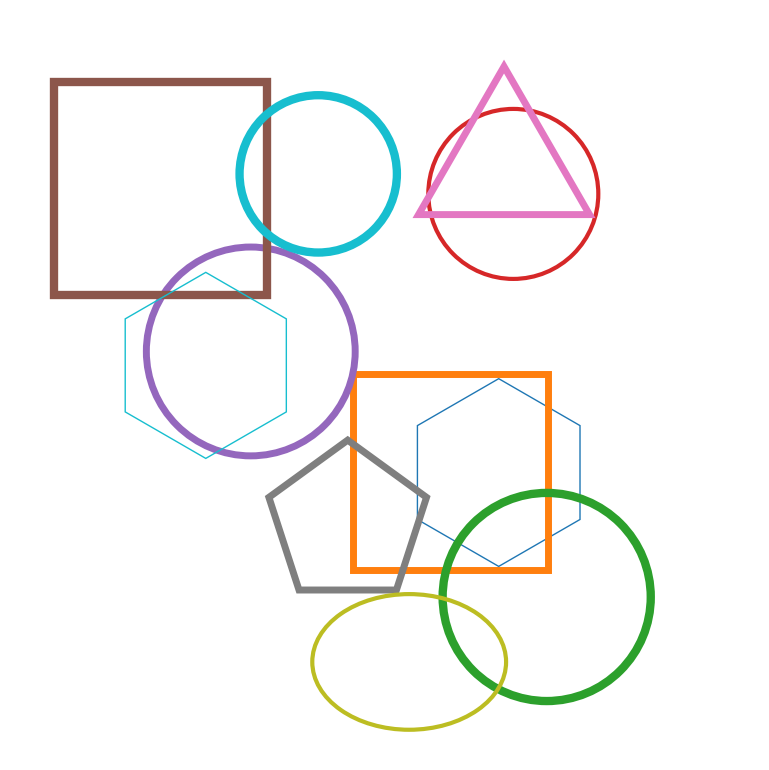[{"shape": "hexagon", "thickness": 0.5, "radius": 0.61, "center": [0.648, 0.386]}, {"shape": "square", "thickness": 2.5, "radius": 0.63, "center": [0.585, 0.387]}, {"shape": "circle", "thickness": 3, "radius": 0.68, "center": [0.71, 0.225]}, {"shape": "circle", "thickness": 1.5, "radius": 0.55, "center": [0.667, 0.748]}, {"shape": "circle", "thickness": 2.5, "radius": 0.68, "center": [0.326, 0.544]}, {"shape": "square", "thickness": 3, "radius": 0.69, "center": [0.208, 0.755]}, {"shape": "triangle", "thickness": 2.5, "radius": 0.64, "center": [0.655, 0.785]}, {"shape": "pentagon", "thickness": 2.5, "radius": 0.54, "center": [0.452, 0.321]}, {"shape": "oval", "thickness": 1.5, "radius": 0.63, "center": [0.531, 0.14]}, {"shape": "circle", "thickness": 3, "radius": 0.51, "center": [0.413, 0.774]}, {"shape": "hexagon", "thickness": 0.5, "radius": 0.6, "center": [0.267, 0.525]}]